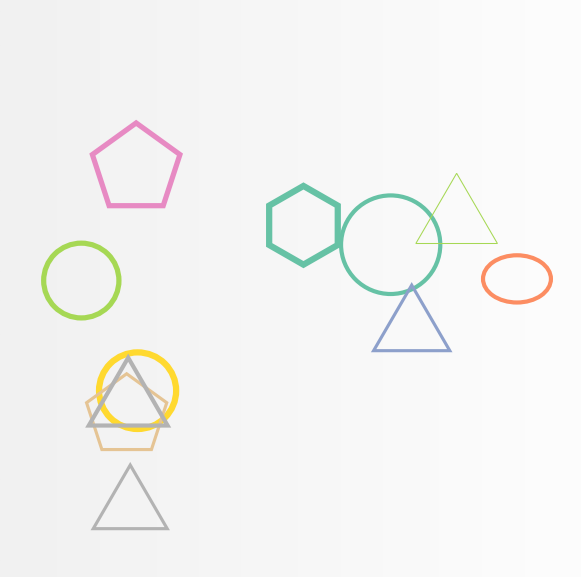[{"shape": "circle", "thickness": 2, "radius": 0.43, "center": [0.672, 0.575]}, {"shape": "hexagon", "thickness": 3, "radius": 0.34, "center": [0.522, 0.609]}, {"shape": "oval", "thickness": 2, "radius": 0.29, "center": [0.889, 0.516]}, {"shape": "triangle", "thickness": 1.5, "radius": 0.38, "center": [0.708, 0.43]}, {"shape": "pentagon", "thickness": 2.5, "radius": 0.4, "center": [0.234, 0.707]}, {"shape": "triangle", "thickness": 0.5, "radius": 0.41, "center": [0.786, 0.618]}, {"shape": "circle", "thickness": 2.5, "radius": 0.32, "center": [0.14, 0.513]}, {"shape": "circle", "thickness": 3, "radius": 0.33, "center": [0.237, 0.323]}, {"shape": "pentagon", "thickness": 1.5, "radius": 0.36, "center": [0.218, 0.279]}, {"shape": "triangle", "thickness": 1.5, "radius": 0.37, "center": [0.224, 0.12]}, {"shape": "triangle", "thickness": 2, "radius": 0.39, "center": [0.221, 0.301]}]